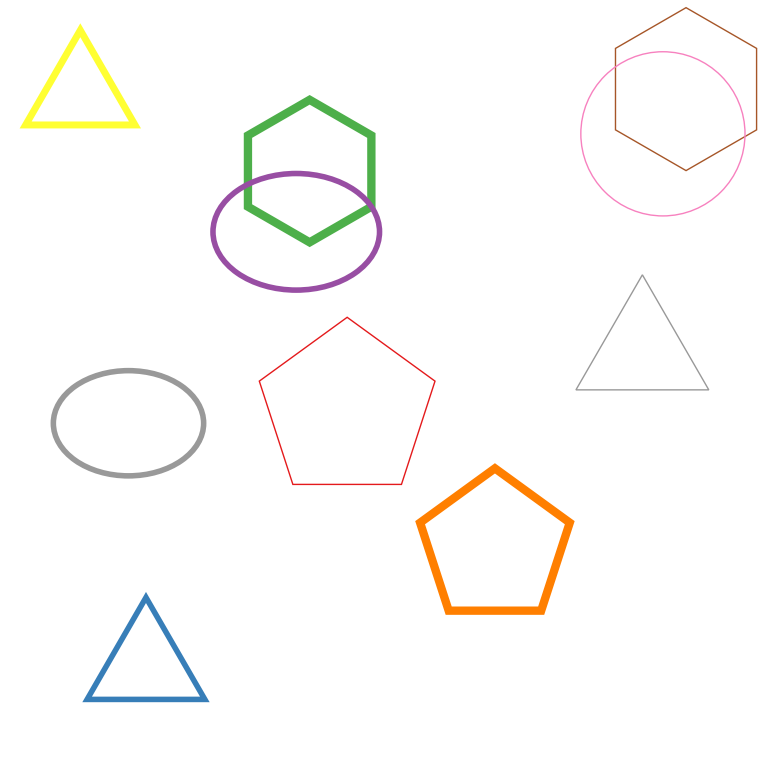[{"shape": "pentagon", "thickness": 0.5, "radius": 0.6, "center": [0.451, 0.468]}, {"shape": "triangle", "thickness": 2, "radius": 0.44, "center": [0.19, 0.136]}, {"shape": "hexagon", "thickness": 3, "radius": 0.46, "center": [0.402, 0.778]}, {"shape": "oval", "thickness": 2, "radius": 0.54, "center": [0.385, 0.699]}, {"shape": "pentagon", "thickness": 3, "radius": 0.51, "center": [0.643, 0.29]}, {"shape": "triangle", "thickness": 2.5, "radius": 0.41, "center": [0.104, 0.879]}, {"shape": "hexagon", "thickness": 0.5, "radius": 0.53, "center": [0.891, 0.884]}, {"shape": "circle", "thickness": 0.5, "radius": 0.53, "center": [0.861, 0.826]}, {"shape": "oval", "thickness": 2, "radius": 0.49, "center": [0.167, 0.45]}, {"shape": "triangle", "thickness": 0.5, "radius": 0.5, "center": [0.834, 0.543]}]